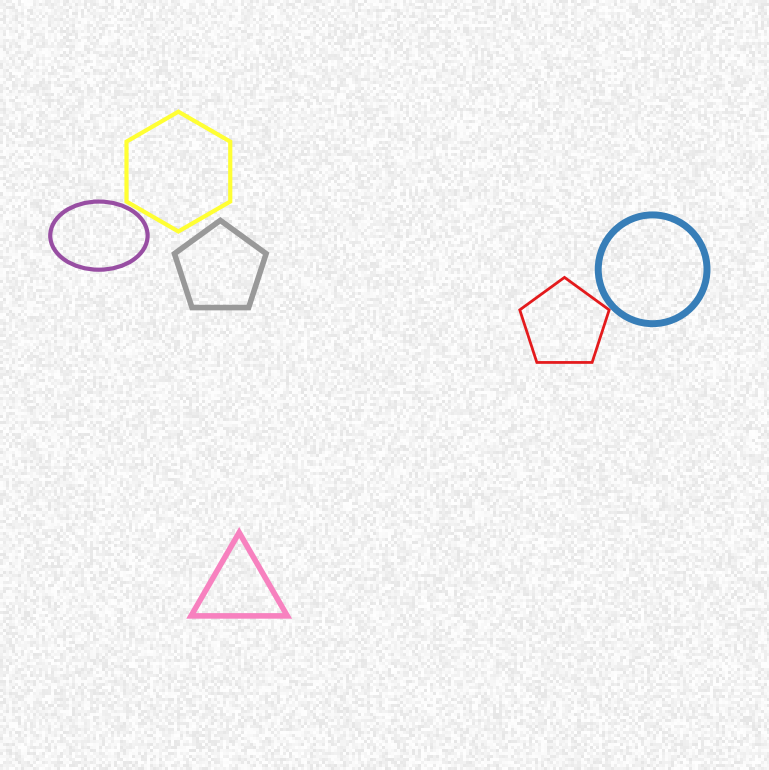[{"shape": "pentagon", "thickness": 1, "radius": 0.31, "center": [0.733, 0.579]}, {"shape": "circle", "thickness": 2.5, "radius": 0.35, "center": [0.848, 0.65]}, {"shape": "oval", "thickness": 1.5, "radius": 0.32, "center": [0.128, 0.694]}, {"shape": "hexagon", "thickness": 1.5, "radius": 0.39, "center": [0.232, 0.777]}, {"shape": "triangle", "thickness": 2, "radius": 0.36, "center": [0.311, 0.236]}, {"shape": "pentagon", "thickness": 2, "radius": 0.31, "center": [0.286, 0.651]}]